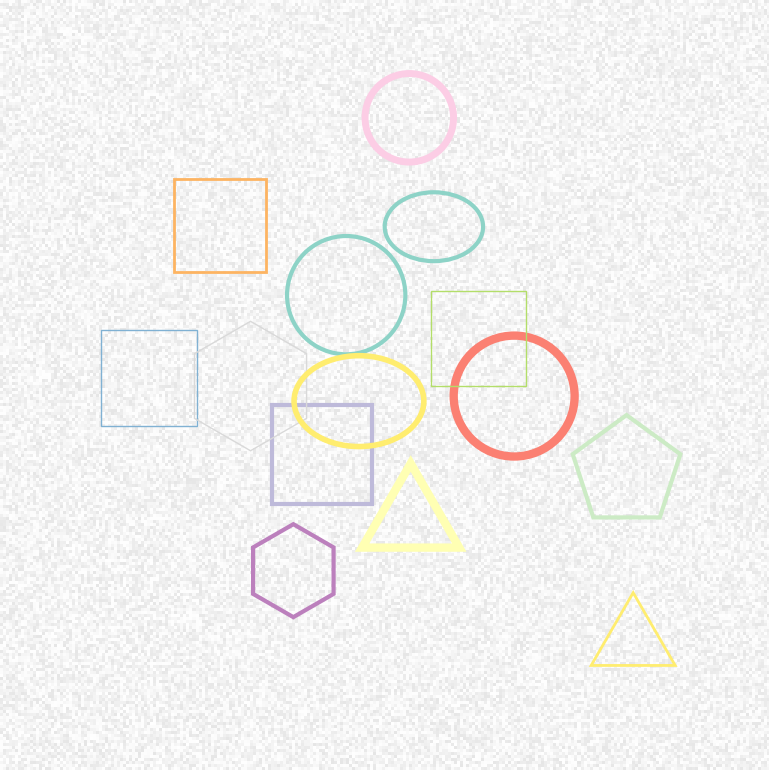[{"shape": "circle", "thickness": 1.5, "radius": 0.38, "center": [0.45, 0.617]}, {"shape": "oval", "thickness": 1.5, "radius": 0.32, "center": [0.563, 0.706]}, {"shape": "triangle", "thickness": 3, "radius": 0.36, "center": [0.533, 0.325]}, {"shape": "square", "thickness": 1.5, "radius": 0.32, "center": [0.418, 0.41]}, {"shape": "circle", "thickness": 3, "radius": 0.39, "center": [0.668, 0.486]}, {"shape": "square", "thickness": 0.5, "radius": 0.31, "center": [0.194, 0.509]}, {"shape": "square", "thickness": 1, "radius": 0.3, "center": [0.286, 0.707]}, {"shape": "square", "thickness": 0.5, "radius": 0.31, "center": [0.621, 0.561]}, {"shape": "circle", "thickness": 2.5, "radius": 0.29, "center": [0.532, 0.847]}, {"shape": "hexagon", "thickness": 0.5, "radius": 0.42, "center": [0.325, 0.499]}, {"shape": "hexagon", "thickness": 1.5, "radius": 0.3, "center": [0.381, 0.259]}, {"shape": "pentagon", "thickness": 1.5, "radius": 0.37, "center": [0.814, 0.387]}, {"shape": "triangle", "thickness": 1, "radius": 0.32, "center": [0.822, 0.167]}, {"shape": "oval", "thickness": 2, "radius": 0.42, "center": [0.466, 0.479]}]